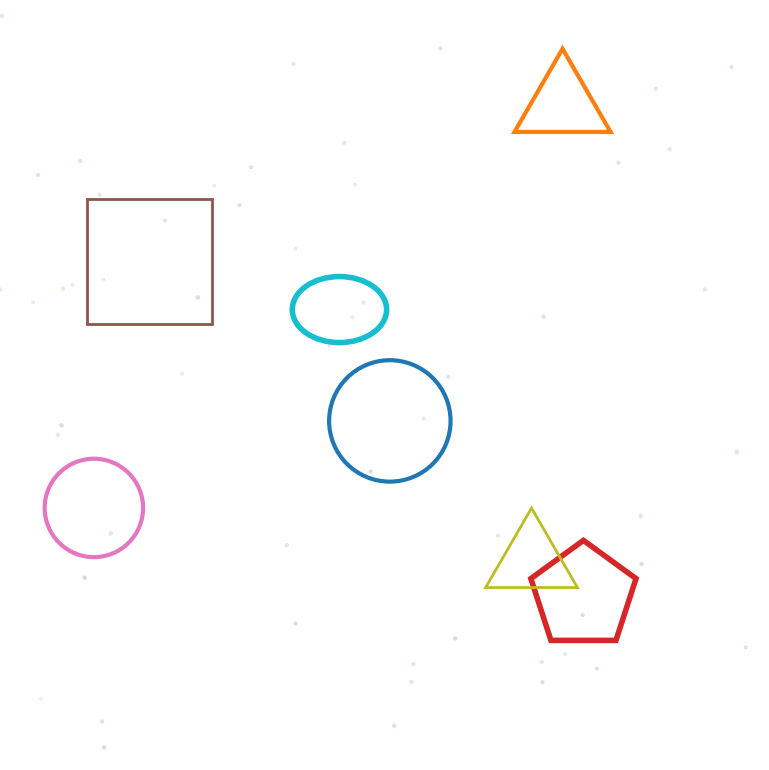[{"shape": "circle", "thickness": 1.5, "radius": 0.39, "center": [0.506, 0.453]}, {"shape": "triangle", "thickness": 1.5, "radius": 0.36, "center": [0.731, 0.865]}, {"shape": "pentagon", "thickness": 2, "radius": 0.36, "center": [0.758, 0.226]}, {"shape": "square", "thickness": 1, "radius": 0.4, "center": [0.194, 0.66]}, {"shape": "circle", "thickness": 1.5, "radius": 0.32, "center": [0.122, 0.34]}, {"shape": "triangle", "thickness": 1, "radius": 0.34, "center": [0.69, 0.271]}, {"shape": "oval", "thickness": 2, "radius": 0.31, "center": [0.441, 0.598]}]